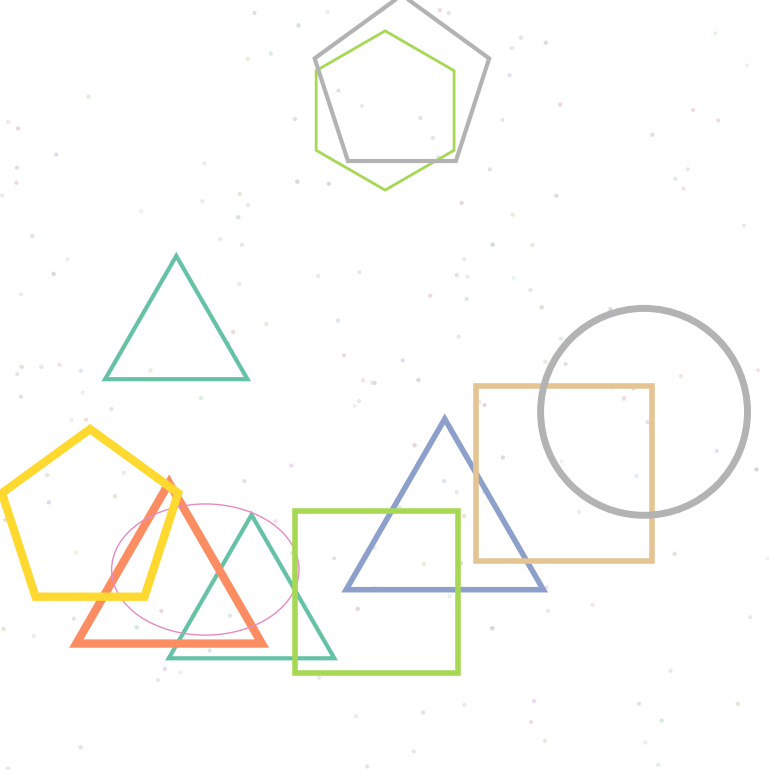[{"shape": "triangle", "thickness": 1.5, "radius": 0.62, "center": [0.327, 0.207]}, {"shape": "triangle", "thickness": 1.5, "radius": 0.53, "center": [0.229, 0.561]}, {"shape": "triangle", "thickness": 3, "radius": 0.7, "center": [0.22, 0.234]}, {"shape": "triangle", "thickness": 2, "radius": 0.74, "center": [0.578, 0.308]}, {"shape": "oval", "thickness": 0.5, "radius": 0.61, "center": [0.267, 0.26]}, {"shape": "hexagon", "thickness": 1, "radius": 0.52, "center": [0.5, 0.857]}, {"shape": "square", "thickness": 2, "radius": 0.53, "center": [0.489, 0.231]}, {"shape": "pentagon", "thickness": 3, "radius": 0.6, "center": [0.117, 0.322]}, {"shape": "square", "thickness": 2, "radius": 0.57, "center": [0.732, 0.385]}, {"shape": "pentagon", "thickness": 1.5, "radius": 0.6, "center": [0.522, 0.887]}, {"shape": "circle", "thickness": 2.5, "radius": 0.67, "center": [0.836, 0.465]}]